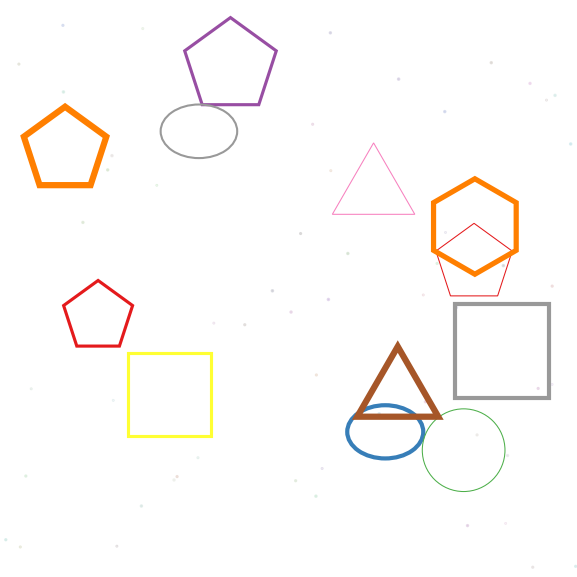[{"shape": "pentagon", "thickness": 0.5, "radius": 0.35, "center": [0.821, 0.543]}, {"shape": "pentagon", "thickness": 1.5, "radius": 0.31, "center": [0.17, 0.451]}, {"shape": "oval", "thickness": 2, "radius": 0.33, "center": [0.667, 0.251]}, {"shape": "circle", "thickness": 0.5, "radius": 0.36, "center": [0.803, 0.22]}, {"shape": "pentagon", "thickness": 1.5, "radius": 0.42, "center": [0.399, 0.885]}, {"shape": "hexagon", "thickness": 2.5, "radius": 0.41, "center": [0.822, 0.607]}, {"shape": "pentagon", "thickness": 3, "radius": 0.38, "center": [0.113, 0.739]}, {"shape": "square", "thickness": 1.5, "radius": 0.36, "center": [0.294, 0.316]}, {"shape": "triangle", "thickness": 3, "radius": 0.4, "center": [0.689, 0.318]}, {"shape": "triangle", "thickness": 0.5, "radius": 0.41, "center": [0.647, 0.669]}, {"shape": "square", "thickness": 2, "radius": 0.41, "center": [0.869, 0.391]}, {"shape": "oval", "thickness": 1, "radius": 0.33, "center": [0.344, 0.772]}]